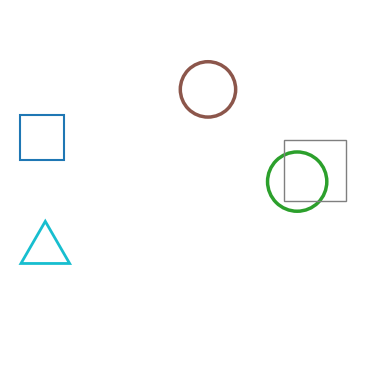[{"shape": "square", "thickness": 1.5, "radius": 0.29, "center": [0.109, 0.643]}, {"shape": "circle", "thickness": 2.5, "radius": 0.38, "center": [0.772, 0.528]}, {"shape": "circle", "thickness": 2.5, "radius": 0.36, "center": [0.54, 0.768]}, {"shape": "square", "thickness": 1, "radius": 0.4, "center": [0.818, 0.557]}, {"shape": "triangle", "thickness": 2, "radius": 0.36, "center": [0.118, 0.352]}]